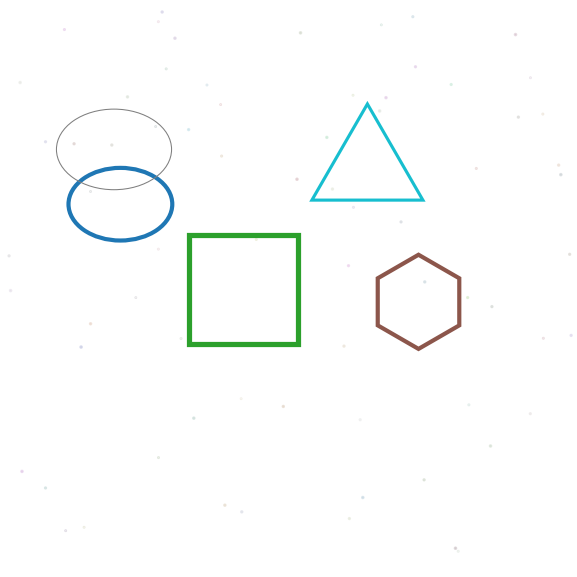[{"shape": "oval", "thickness": 2, "radius": 0.45, "center": [0.208, 0.646]}, {"shape": "square", "thickness": 2.5, "radius": 0.47, "center": [0.422, 0.499]}, {"shape": "hexagon", "thickness": 2, "radius": 0.41, "center": [0.725, 0.476]}, {"shape": "oval", "thickness": 0.5, "radius": 0.5, "center": [0.197, 0.74]}, {"shape": "triangle", "thickness": 1.5, "radius": 0.55, "center": [0.636, 0.708]}]